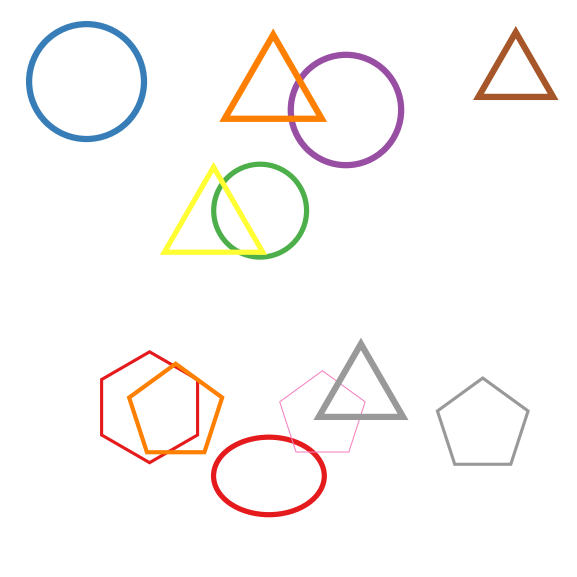[{"shape": "hexagon", "thickness": 1.5, "radius": 0.48, "center": [0.259, 0.294]}, {"shape": "oval", "thickness": 2.5, "radius": 0.48, "center": [0.466, 0.175]}, {"shape": "circle", "thickness": 3, "radius": 0.5, "center": [0.15, 0.858]}, {"shape": "circle", "thickness": 2.5, "radius": 0.4, "center": [0.45, 0.634]}, {"shape": "circle", "thickness": 3, "radius": 0.48, "center": [0.599, 0.809]}, {"shape": "pentagon", "thickness": 2, "radius": 0.42, "center": [0.304, 0.285]}, {"shape": "triangle", "thickness": 3, "radius": 0.49, "center": [0.473, 0.842]}, {"shape": "triangle", "thickness": 2.5, "radius": 0.49, "center": [0.37, 0.612]}, {"shape": "triangle", "thickness": 3, "radius": 0.37, "center": [0.893, 0.869]}, {"shape": "pentagon", "thickness": 0.5, "radius": 0.39, "center": [0.558, 0.279]}, {"shape": "pentagon", "thickness": 1.5, "radius": 0.41, "center": [0.836, 0.262]}, {"shape": "triangle", "thickness": 3, "radius": 0.42, "center": [0.625, 0.319]}]